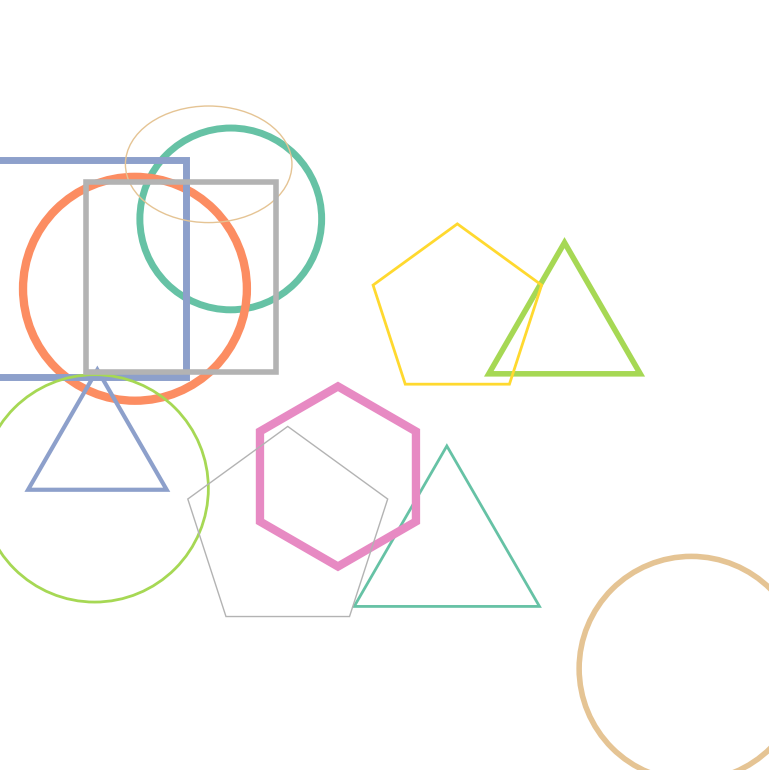[{"shape": "triangle", "thickness": 1, "radius": 0.69, "center": [0.58, 0.282]}, {"shape": "circle", "thickness": 2.5, "radius": 0.59, "center": [0.3, 0.716]}, {"shape": "circle", "thickness": 3, "radius": 0.73, "center": [0.175, 0.625]}, {"shape": "triangle", "thickness": 1.5, "radius": 0.52, "center": [0.126, 0.416]}, {"shape": "square", "thickness": 2.5, "radius": 0.7, "center": [0.101, 0.651]}, {"shape": "hexagon", "thickness": 3, "radius": 0.58, "center": [0.439, 0.381]}, {"shape": "triangle", "thickness": 2, "radius": 0.57, "center": [0.733, 0.571]}, {"shape": "circle", "thickness": 1, "radius": 0.74, "center": [0.123, 0.366]}, {"shape": "pentagon", "thickness": 1, "radius": 0.58, "center": [0.594, 0.594]}, {"shape": "oval", "thickness": 0.5, "radius": 0.54, "center": [0.271, 0.787]}, {"shape": "circle", "thickness": 2, "radius": 0.73, "center": [0.898, 0.132]}, {"shape": "square", "thickness": 2, "radius": 0.62, "center": [0.235, 0.64]}, {"shape": "pentagon", "thickness": 0.5, "radius": 0.68, "center": [0.374, 0.31]}]